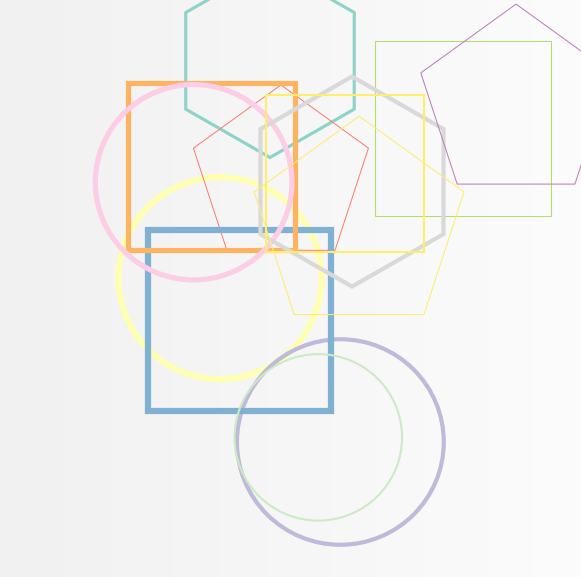[{"shape": "hexagon", "thickness": 1.5, "radius": 0.84, "center": [0.464, 0.894]}, {"shape": "circle", "thickness": 3, "radius": 0.87, "center": [0.378, 0.517]}, {"shape": "circle", "thickness": 2, "radius": 0.89, "center": [0.586, 0.234]}, {"shape": "pentagon", "thickness": 0.5, "radius": 0.79, "center": [0.483, 0.694]}, {"shape": "square", "thickness": 3, "radius": 0.78, "center": [0.412, 0.444]}, {"shape": "square", "thickness": 2.5, "radius": 0.72, "center": [0.364, 0.711]}, {"shape": "square", "thickness": 0.5, "radius": 0.76, "center": [0.797, 0.777]}, {"shape": "circle", "thickness": 2.5, "radius": 0.85, "center": [0.333, 0.684]}, {"shape": "hexagon", "thickness": 2, "radius": 0.91, "center": [0.606, 0.685]}, {"shape": "pentagon", "thickness": 0.5, "radius": 0.86, "center": [0.888, 0.82]}, {"shape": "circle", "thickness": 1, "radius": 0.72, "center": [0.548, 0.242]}, {"shape": "pentagon", "thickness": 0.5, "radius": 0.95, "center": [0.618, 0.608]}, {"shape": "square", "thickness": 1, "radius": 0.68, "center": [0.594, 0.699]}]